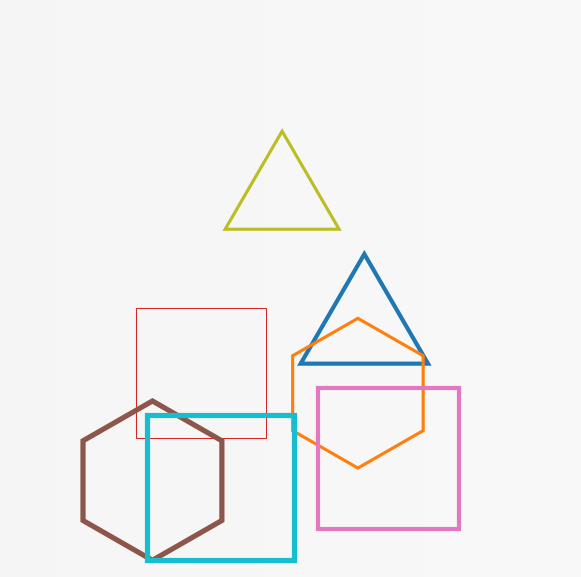[{"shape": "triangle", "thickness": 2, "radius": 0.63, "center": [0.627, 0.433]}, {"shape": "hexagon", "thickness": 1.5, "radius": 0.65, "center": [0.616, 0.318]}, {"shape": "square", "thickness": 0.5, "radius": 0.56, "center": [0.346, 0.353]}, {"shape": "hexagon", "thickness": 2.5, "radius": 0.69, "center": [0.262, 0.167]}, {"shape": "square", "thickness": 2, "radius": 0.61, "center": [0.668, 0.205]}, {"shape": "triangle", "thickness": 1.5, "radius": 0.57, "center": [0.485, 0.659]}, {"shape": "square", "thickness": 2.5, "radius": 0.63, "center": [0.379, 0.155]}]